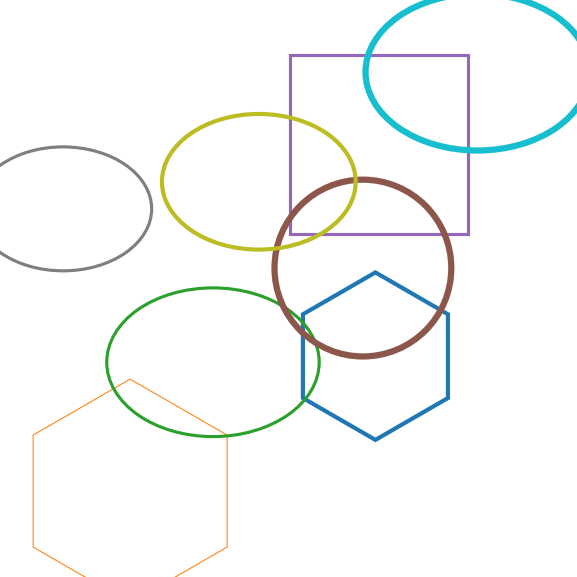[{"shape": "hexagon", "thickness": 2, "radius": 0.73, "center": [0.65, 0.382]}, {"shape": "hexagon", "thickness": 0.5, "radius": 0.97, "center": [0.225, 0.149]}, {"shape": "oval", "thickness": 1.5, "radius": 0.92, "center": [0.369, 0.372]}, {"shape": "square", "thickness": 1.5, "radius": 0.77, "center": [0.656, 0.748]}, {"shape": "circle", "thickness": 3, "radius": 0.77, "center": [0.628, 0.535]}, {"shape": "oval", "thickness": 1.5, "radius": 0.77, "center": [0.109, 0.637]}, {"shape": "oval", "thickness": 2, "radius": 0.84, "center": [0.448, 0.684]}, {"shape": "oval", "thickness": 3, "radius": 0.97, "center": [0.827, 0.874]}]